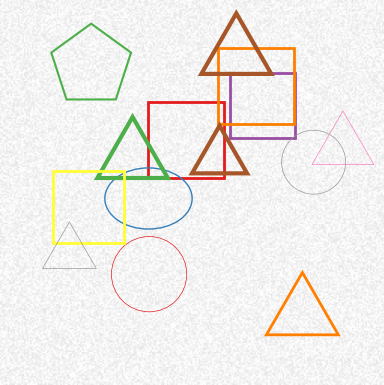[{"shape": "square", "thickness": 2, "radius": 0.49, "center": [0.483, 0.635]}, {"shape": "circle", "thickness": 0.5, "radius": 0.49, "center": [0.387, 0.288]}, {"shape": "oval", "thickness": 1, "radius": 0.57, "center": [0.386, 0.484]}, {"shape": "pentagon", "thickness": 1.5, "radius": 0.54, "center": [0.237, 0.83]}, {"shape": "triangle", "thickness": 3, "radius": 0.53, "center": [0.344, 0.59]}, {"shape": "square", "thickness": 2, "radius": 0.42, "center": [0.681, 0.725]}, {"shape": "square", "thickness": 2, "radius": 0.5, "center": [0.665, 0.777]}, {"shape": "triangle", "thickness": 2, "radius": 0.54, "center": [0.785, 0.184]}, {"shape": "square", "thickness": 2, "radius": 0.46, "center": [0.23, 0.462]}, {"shape": "triangle", "thickness": 3, "radius": 0.52, "center": [0.614, 0.86]}, {"shape": "triangle", "thickness": 3, "radius": 0.41, "center": [0.57, 0.591]}, {"shape": "triangle", "thickness": 0.5, "radius": 0.47, "center": [0.891, 0.619]}, {"shape": "triangle", "thickness": 0.5, "radius": 0.4, "center": [0.18, 0.343]}, {"shape": "circle", "thickness": 0.5, "radius": 0.42, "center": [0.815, 0.579]}]